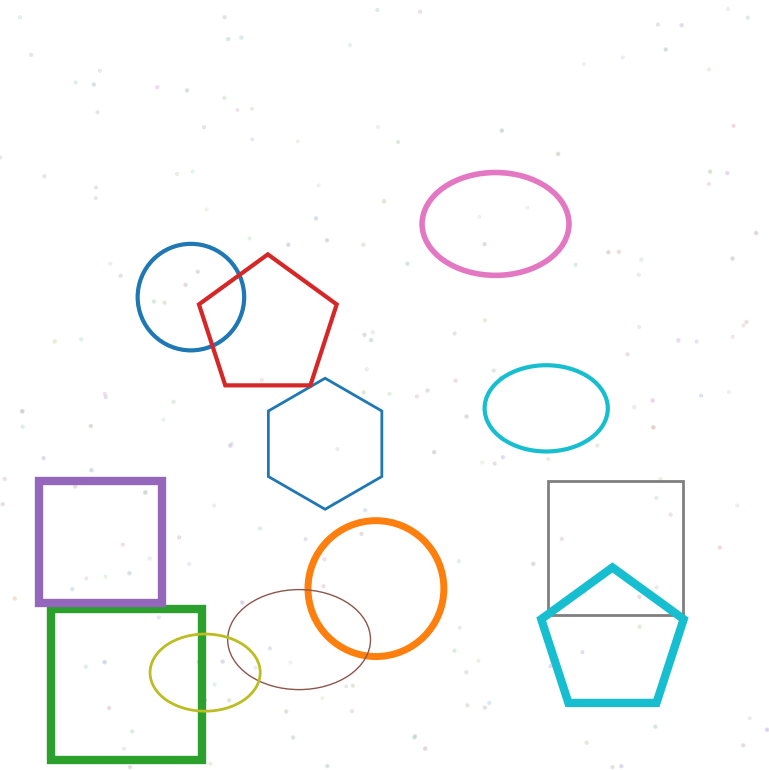[{"shape": "hexagon", "thickness": 1, "radius": 0.43, "center": [0.422, 0.424]}, {"shape": "circle", "thickness": 1.5, "radius": 0.35, "center": [0.248, 0.614]}, {"shape": "circle", "thickness": 2.5, "radius": 0.44, "center": [0.488, 0.236]}, {"shape": "square", "thickness": 3, "radius": 0.49, "center": [0.164, 0.111]}, {"shape": "pentagon", "thickness": 1.5, "radius": 0.47, "center": [0.348, 0.576]}, {"shape": "square", "thickness": 3, "radius": 0.4, "center": [0.131, 0.296]}, {"shape": "oval", "thickness": 0.5, "radius": 0.46, "center": [0.388, 0.169]}, {"shape": "oval", "thickness": 2, "radius": 0.48, "center": [0.644, 0.709]}, {"shape": "square", "thickness": 1, "radius": 0.44, "center": [0.799, 0.288]}, {"shape": "oval", "thickness": 1, "radius": 0.36, "center": [0.266, 0.126]}, {"shape": "pentagon", "thickness": 3, "radius": 0.49, "center": [0.795, 0.166]}, {"shape": "oval", "thickness": 1.5, "radius": 0.4, "center": [0.709, 0.47]}]